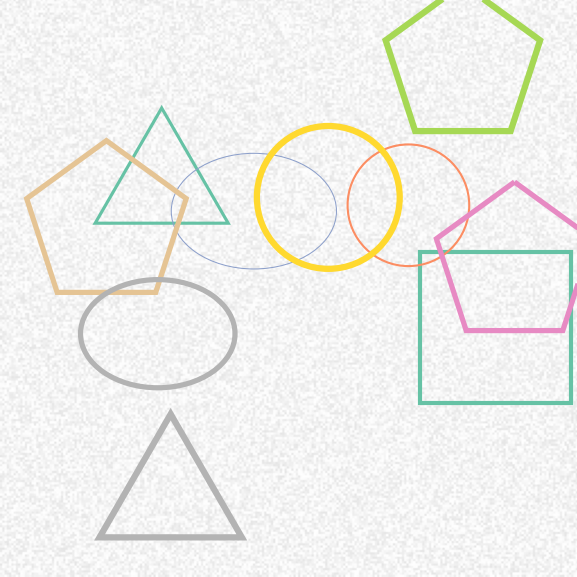[{"shape": "square", "thickness": 2, "radius": 0.65, "center": [0.858, 0.432]}, {"shape": "triangle", "thickness": 1.5, "radius": 0.66, "center": [0.28, 0.679]}, {"shape": "circle", "thickness": 1, "radius": 0.53, "center": [0.707, 0.644]}, {"shape": "oval", "thickness": 0.5, "radius": 0.72, "center": [0.44, 0.634]}, {"shape": "pentagon", "thickness": 2.5, "radius": 0.71, "center": [0.891, 0.542]}, {"shape": "pentagon", "thickness": 3, "radius": 0.7, "center": [0.802, 0.886]}, {"shape": "circle", "thickness": 3, "radius": 0.62, "center": [0.568, 0.657]}, {"shape": "pentagon", "thickness": 2.5, "radius": 0.73, "center": [0.184, 0.61]}, {"shape": "triangle", "thickness": 3, "radius": 0.71, "center": [0.296, 0.14]}, {"shape": "oval", "thickness": 2.5, "radius": 0.67, "center": [0.273, 0.421]}]